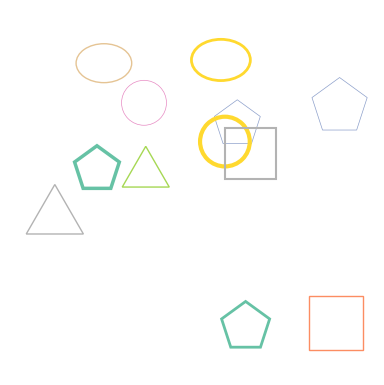[{"shape": "pentagon", "thickness": 2.5, "radius": 0.31, "center": [0.252, 0.56]}, {"shape": "pentagon", "thickness": 2, "radius": 0.33, "center": [0.638, 0.151]}, {"shape": "square", "thickness": 1, "radius": 0.35, "center": [0.873, 0.161]}, {"shape": "pentagon", "thickness": 0.5, "radius": 0.38, "center": [0.882, 0.723]}, {"shape": "pentagon", "thickness": 0.5, "radius": 0.31, "center": [0.616, 0.678]}, {"shape": "circle", "thickness": 0.5, "radius": 0.29, "center": [0.374, 0.733]}, {"shape": "triangle", "thickness": 1, "radius": 0.35, "center": [0.379, 0.549]}, {"shape": "oval", "thickness": 2, "radius": 0.38, "center": [0.574, 0.844]}, {"shape": "circle", "thickness": 3, "radius": 0.32, "center": [0.584, 0.632]}, {"shape": "oval", "thickness": 1, "radius": 0.36, "center": [0.27, 0.836]}, {"shape": "triangle", "thickness": 1, "radius": 0.43, "center": [0.142, 0.435]}, {"shape": "square", "thickness": 1.5, "radius": 0.33, "center": [0.651, 0.601]}]